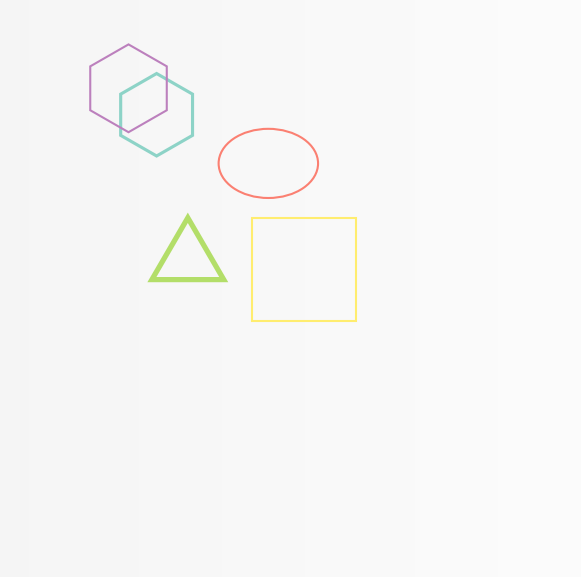[{"shape": "hexagon", "thickness": 1.5, "radius": 0.36, "center": [0.269, 0.8]}, {"shape": "oval", "thickness": 1, "radius": 0.43, "center": [0.462, 0.716]}, {"shape": "triangle", "thickness": 2.5, "radius": 0.36, "center": [0.323, 0.551]}, {"shape": "hexagon", "thickness": 1, "radius": 0.38, "center": [0.221, 0.846]}, {"shape": "square", "thickness": 1, "radius": 0.45, "center": [0.522, 0.533]}]